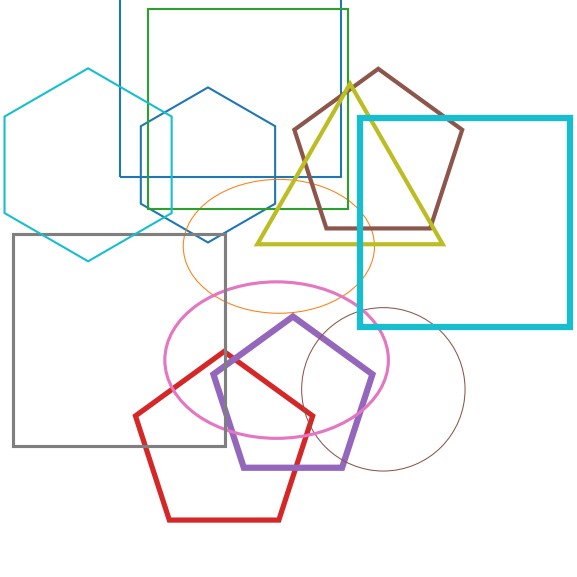[{"shape": "square", "thickness": 1, "radius": 0.96, "center": [0.399, 0.884]}, {"shape": "hexagon", "thickness": 1, "radius": 0.67, "center": [0.36, 0.714]}, {"shape": "oval", "thickness": 0.5, "radius": 0.83, "center": [0.483, 0.573]}, {"shape": "square", "thickness": 1, "radius": 0.86, "center": [0.43, 0.811]}, {"shape": "pentagon", "thickness": 2.5, "radius": 0.81, "center": [0.388, 0.229]}, {"shape": "pentagon", "thickness": 3, "radius": 0.72, "center": [0.507, 0.306]}, {"shape": "circle", "thickness": 0.5, "radius": 0.71, "center": [0.664, 0.325]}, {"shape": "pentagon", "thickness": 2, "radius": 0.76, "center": [0.655, 0.727]}, {"shape": "oval", "thickness": 1.5, "radius": 0.97, "center": [0.479, 0.376]}, {"shape": "square", "thickness": 1.5, "radius": 0.92, "center": [0.206, 0.41]}, {"shape": "triangle", "thickness": 2, "radius": 0.93, "center": [0.606, 0.669]}, {"shape": "square", "thickness": 3, "radius": 0.91, "center": [0.806, 0.614]}, {"shape": "hexagon", "thickness": 1, "radius": 0.84, "center": [0.153, 0.714]}]